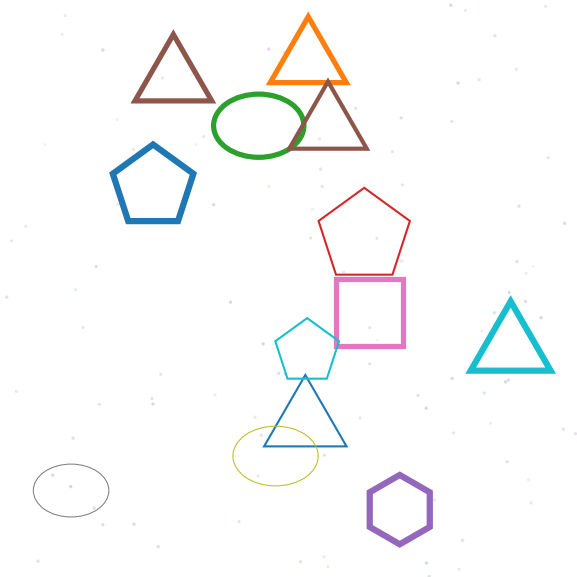[{"shape": "triangle", "thickness": 1, "radius": 0.41, "center": [0.529, 0.267]}, {"shape": "pentagon", "thickness": 3, "radius": 0.37, "center": [0.265, 0.676]}, {"shape": "triangle", "thickness": 2.5, "radius": 0.38, "center": [0.534, 0.894]}, {"shape": "oval", "thickness": 2.5, "radius": 0.39, "center": [0.448, 0.781]}, {"shape": "pentagon", "thickness": 1, "radius": 0.42, "center": [0.631, 0.591]}, {"shape": "hexagon", "thickness": 3, "radius": 0.3, "center": [0.692, 0.117]}, {"shape": "triangle", "thickness": 2.5, "radius": 0.38, "center": [0.3, 0.863]}, {"shape": "triangle", "thickness": 2, "radius": 0.39, "center": [0.568, 0.78]}, {"shape": "square", "thickness": 2.5, "radius": 0.29, "center": [0.639, 0.458]}, {"shape": "oval", "thickness": 0.5, "radius": 0.33, "center": [0.123, 0.15]}, {"shape": "oval", "thickness": 0.5, "radius": 0.37, "center": [0.477, 0.209]}, {"shape": "triangle", "thickness": 3, "radius": 0.4, "center": [0.884, 0.397]}, {"shape": "pentagon", "thickness": 1, "radius": 0.29, "center": [0.532, 0.39]}]